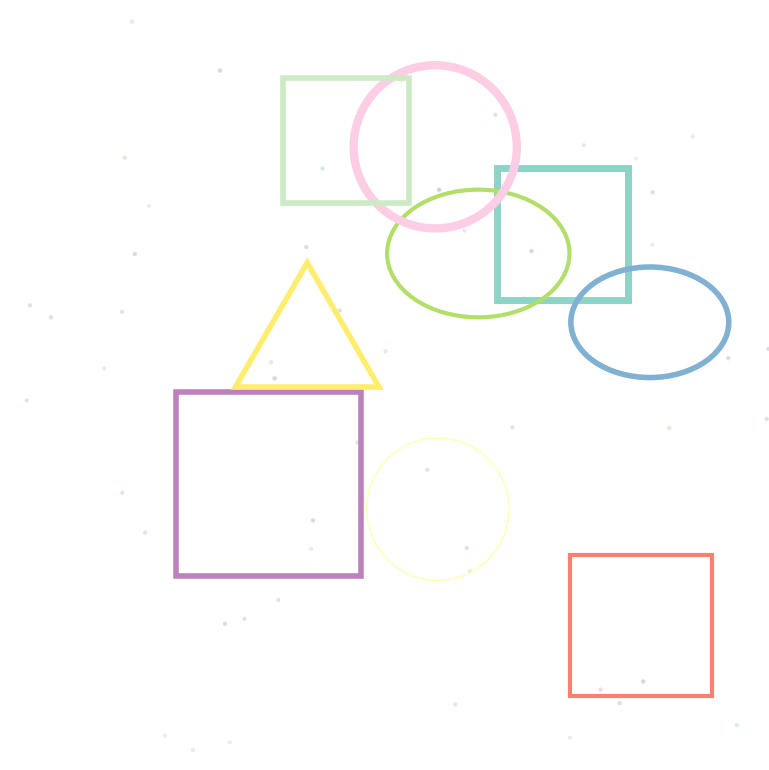[{"shape": "square", "thickness": 2.5, "radius": 0.43, "center": [0.73, 0.696]}, {"shape": "circle", "thickness": 0.5, "radius": 0.46, "center": [0.569, 0.339]}, {"shape": "square", "thickness": 1.5, "radius": 0.46, "center": [0.832, 0.187]}, {"shape": "oval", "thickness": 2, "radius": 0.51, "center": [0.844, 0.581]}, {"shape": "oval", "thickness": 1.5, "radius": 0.59, "center": [0.621, 0.671]}, {"shape": "circle", "thickness": 3, "radius": 0.53, "center": [0.565, 0.809]}, {"shape": "square", "thickness": 2, "radius": 0.6, "center": [0.349, 0.371]}, {"shape": "square", "thickness": 2, "radius": 0.41, "center": [0.449, 0.818]}, {"shape": "triangle", "thickness": 2, "radius": 0.54, "center": [0.399, 0.551]}]